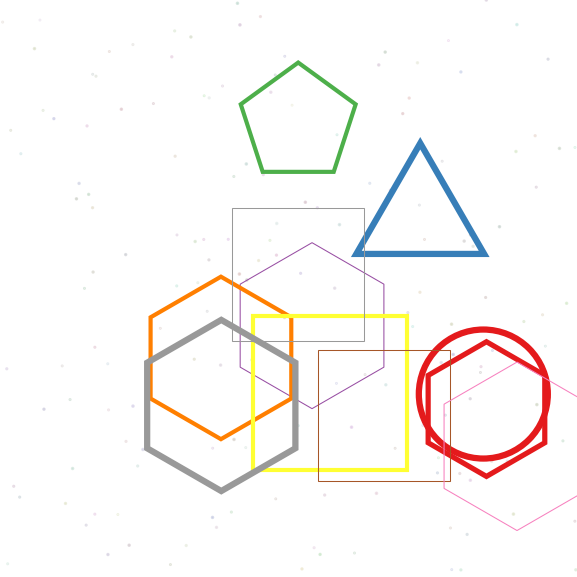[{"shape": "hexagon", "thickness": 2.5, "radius": 0.58, "center": [0.842, 0.291]}, {"shape": "circle", "thickness": 3, "radius": 0.56, "center": [0.837, 0.317]}, {"shape": "triangle", "thickness": 3, "radius": 0.64, "center": [0.728, 0.623]}, {"shape": "pentagon", "thickness": 2, "radius": 0.52, "center": [0.516, 0.786]}, {"shape": "hexagon", "thickness": 0.5, "radius": 0.72, "center": [0.54, 0.435]}, {"shape": "hexagon", "thickness": 2, "radius": 0.7, "center": [0.383, 0.379]}, {"shape": "square", "thickness": 2, "radius": 0.67, "center": [0.572, 0.319]}, {"shape": "square", "thickness": 0.5, "radius": 0.57, "center": [0.665, 0.28]}, {"shape": "hexagon", "thickness": 0.5, "radius": 0.73, "center": [0.895, 0.226]}, {"shape": "square", "thickness": 0.5, "radius": 0.57, "center": [0.515, 0.524]}, {"shape": "hexagon", "thickness": 3, "radius": 0.74, "center": [0.383, 0.297]}]